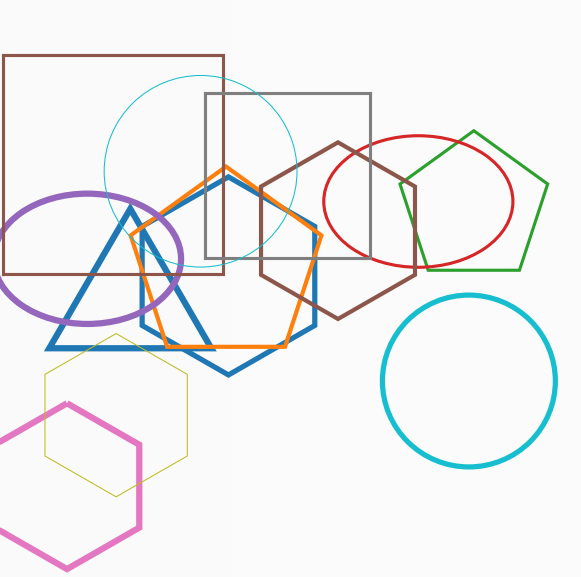[{"shape": "hexagon", "thickness": 2.5, "radius": 0.86, "center": [0.393, 0.521]}, {"shape": "triangle", "thickness": 3, "radius": 0.8, "center": [0.224, 0.477]}, {"shape": "pentagon", "thickness": 2, "radius": 0.86, "center": [0.389, 0.538]}, {"shape": "pentagon", "thickness": 1.5, "radius": 0.67, "center": [0.815, 0.639]}, {"shape": "oval", "thickness": 1.5, "radius": 0.81, "center": [0.72, 0.65]}, {"shape": "oval", "thickness": 3, "radius": 0.81, "center": [0.15, 0.551]}, {"shape": "hexagon", "thickness": 2, "radius": 0.76, "center": [0.582, 0.6]}, {"shape": "square", "thickness": 1.5, "radius": 0.95, "center": [0.195, 0.715]}, {"shape": "hexagon", "thickness": 3, "radius": 0.72, "center": [0.115, 0.157]}, {"shape": "square", "thickness": 1.5, "radius": 0.71, "center": [0.495, 0.696]}, {"shape": "hexagon", "thickness": 0.5, "radius": 0.71, "center": [0.2, 0.28]}, {"shape": "circle", "thickness": 2.5, "radius": 0.74, "center": [0.807, 0.339]}, {"shape": "circle", "thickness": 0.5, "radius": 0.83, "center": [0.345, 0.703]}]